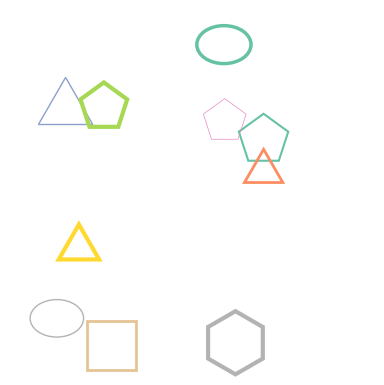[{"shape": "pentagon", "thickness": 1.5, "radius": 0.34, "center": [0.685, 0.637]}, {"shape": "oval", "thickness": 2.5, "radius": 0.35, "center": [0.582, 0.884]}, {"shape": "triangle", "thickness": 2, "radius": 0.29, "center": [0.685, 0.555]}, {"shape": "triangle", "thickness": 1, "radius": 0.41, "center": [0.17, 0.717]}, {"shape": "pentagon", "thickness": 0.5, "radius": 0.29, "center": [0.584, 0.686]}, {"shape": "pentagon", "thickness": 3, "radius": 0.32, "center": [0.27, 0.722]}, {"shape": "triangle", "thickness": 3, "radius": 0.3, "center": [0.205, 0.356]}, {"shape": "square", "thickness": 2, "radius": 0.32, "center": [0.289, 0.103]}, {"shape": "oval", "thickness": 1, "radius": 0.35, "center": [0.148, 0.173]}, {"shape": "hexagon", "thickness": 3, "radius": 0.41, "center": [0.612, 0.11]}]